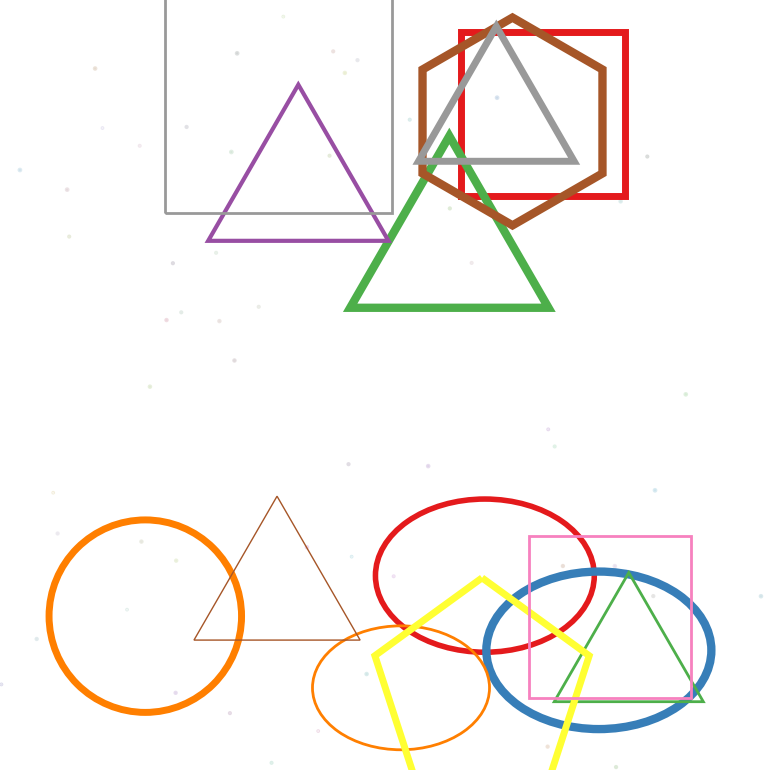[{"shape": "square", "thickness": 2.5, "radius": 0.53, "center": [0.706, 0.852]}, {"shape": "oval", "thickness": 2, "radius": 0.71, "center": [0.63, 0.252]}, {"shape": "oval", "thickness": 3, "radius": 0.73, "center": [0.778, 0.155]}, {"shape": "triangle", "thickness": 3, "radius": 0.74, "center": [0.584, 0.675]}, {"shape": "triangle", "thickness": 1, "radius": 0.56, "center": [0.817, 0.145]}, {"shape": "triangle", "thickness": 1.5, "radius": 0.68, "center": [0.387, 0.755]}, {"shape": "oval", "thickness": 1, "radius": 0.57, "center": [0.521, 0.107]}, {"shape": "circle", "thickness": 2.5, "radius": 0.62, "center": [0.189, 0.2]}, {"shape": "pentagon", "thickness": 2.5, "radius": 0.73, "center": [0.626, 0.103]}, {"shape": "hexagon", "thickness": 3, "radius": 0.67, "center": [0.666, 0.842]}, {"shape": "triangle", "thickness": 0.5, "radius": 0.62, "center": [0.36, 0.231]}, {"shape": "square", "thickness": 1, "radius": 0.53, "center": [0.792, 0.198]}, {"shape": "square", "thickness": 1, "radius": 0.74, "center": [0.362, 0.871]}, {"shape": "triangle", "thickness": 2.5, "radius": 0.58, "center": [0.645, 0.849]}]